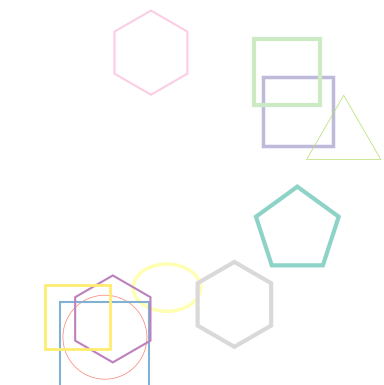[{"shape": "pentagon", "thickness": 3, "radius": 0.56, "center": [0.772, 0.402]}, {"shape": "oval", "thickness": 2.5, "radius": 0.44, "center": [0.433, 0.253]}, {"shape": "square", "thickness": 2.5, "radius": 0.45, "center": [0.775, 0.711]}, {"shape": "circle", "thickness": 0.5, "radius": 0.55, "center": [0.272, 0.124]}, {"shape": "square", "thickness": 1.5, "radius": 0.58, "center": [0.271, 0.101]}, {"shape": "triangle", "thickness": 0.5, "radius": 0.56, "center": [0.893, 0.641]}, {"shape": "hexagon", "thickness": 1.5, "radius": 0.55, "center": [0.392, 0.863]}, {"shape": "hexagon", "thickness": 3, "radius": 0.55, "center": [0.609, 0.209]}, {"shape": "hexagon", "thickness": 1.5, "radius": 0.56, "center": [0.293, 0.172]}, {"shape": "square", "thickness": 3, "radius": 0.43, "center": [0.744, 0.813]}, {"shape": "square", "thickness": 2, "radius": 0.42, "center": [0.201, 0.177]}]